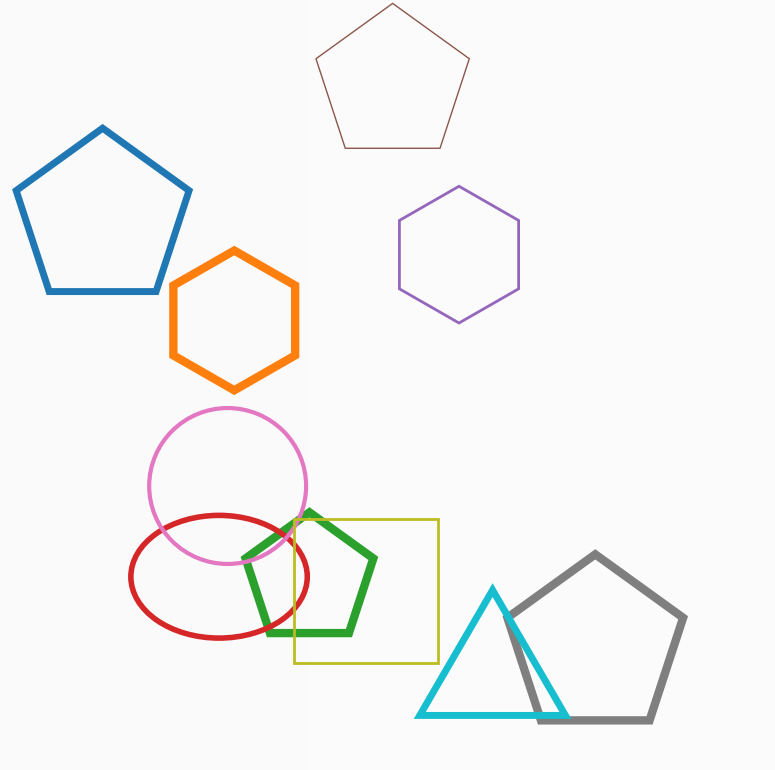[{"shape": "pentagon", "thickness": 2.5, "radius": 0.59, "center": [0.132, 0.716]}, {"shape": "hexagon", "thickness": 3, "radius": 0.45, "center": [0.302, 0.584]}, {"shape": "pentagon", "thickness": 3, "radius": 0.43, "center": [0.399, 0.248]}, {"shape": "oval", "thickness": 2, "radius": 0.57, "center": [0.283, 0.251]}, {"shape": "hexagon", "thickness": 1, "radius": 0.44, "center": [0.592, 0.669]}, {"shape": "pentagon", "thickness": 0.5, "radius": 0.52, "center": [0.507, 0.892]}, {"shape": "circle", "thickness": 1.5, "radius": 0.51, "center": [0.294, 0.369]}, {"shape": "pentagon", "thickness": 3, "radius": 0.6, "center": [0.768, 0.161]}, {"shape": "square", "thickness": 1, "radius": 0.47, "center": [0.472, 0.232]}, {"shape": "triangle", "thickness": 2.5, "radius": 0.54, "center": [0.636, 0.125]}]